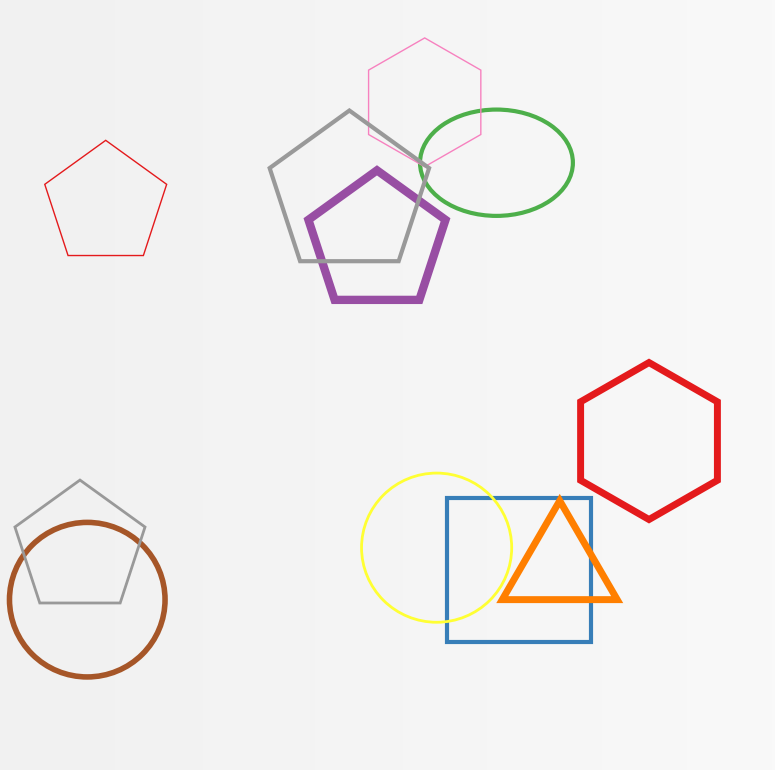[{"shape": "pentagon", "thickness": 0.5, "radius": 0.41, "center": [0.136, 0.735]}, {"shape": "hexagon", "thickness": 2.5, "radius": 0.51, "center": [0.837, 0.427]}, {"shape": "square", "thickness": 1.5, "radius": 0.47, "center": [0.669, 0.259]}, {"shape": "oval", "thickness": 1.5, "radius": 0.49, "center": [0.641, 0.789]}, {"shape": "pentagon", "thickness": 3, "radius": 0.47, "center": [0.486, 0.686]}, {"shape": "triangle", "thickness": 2.5, "radius": 0.43, "center": [0.722, 0.264]}, {"shape": "circle", "thickness": 1, "radius": 0.48, "center": [0.563, 0.289]}, {"shape": "circle", "thickness": 2, "radius": 0.5, "center": [0.113, 0.221]}, {"shape": "hexagon", "thickness": 0.5, "radius": 0.42, "center": [0.548, 0.867]}, {"shape": "pentagon", "thickness": 1.5, "radius": 0.54, "center": [0.451, 0.748]}, {"shape": "pentagon", "thickness": 1, "radius": 0.44, "center": [0.103, 0.288]}]